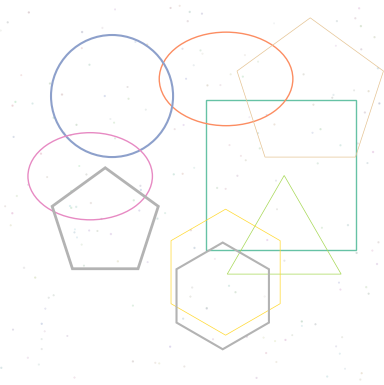[{"shape": "square", "thickness": 1, "radius": 0.97, "center": [0.729, 0.544]}, {"shape": "oval", "thickness": 1, "radius": 0.87, "center": [0.587, 0.795]}, {"shape": "circle", "thickness": 1.5, "radius": 0.79, "center": [0.291, 0.751]}, {"shape": "oval", "thickness": 1, "radius": 0.81, "center": [0.234, 0.542]}, {"shape": "triangle", "thickness": 0.5, "radius": 0.85, "center": [0.738, 0.373]}, {"shape": "hexagon", "thickness": 0.5, "radius": 0.82, "center": [0.586, 0.293]}, {"shape": "pentagon", "thickness": 0.5, "radius": 1.0, "center": [0.806, 0.754]}, {"shape": "pentagon", "thickness": 2, "radius": 0.72, "center": [0.273, 0.419]}, {"shape": "hexagon", "thickness": 1.5, "radius": 0.69, "center": [0.579, 0.231]}]